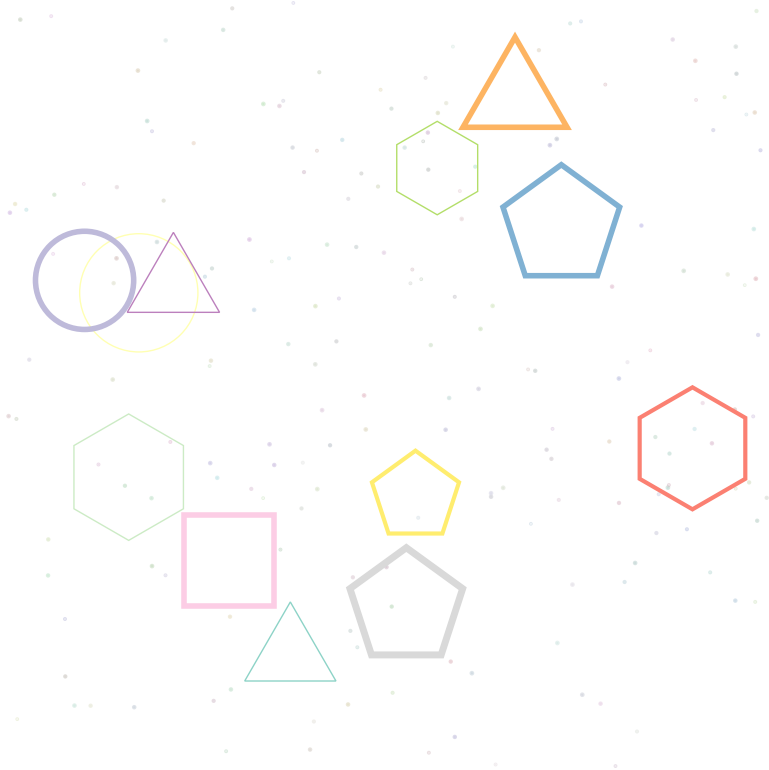[{"shape": "triangle", "thickness": 0.5, "radius": 0.34, "center": [0.377, 0.15]}, {"shape": "circle", "thickness": 0.5, "radius": 0.38, "center": [0.18, 0.62]}, {"shape": "circle", "thickness": 2, "radius": 0.32, "center": [0.11, 0.636]}, {"shape": "hexagon", "thickness": 1.5, "radius": 0.4, "center": [0.899, 0.418]}, {"shape": "pentagon", "thickness": 2, "radius": 0.4, "center": [0.729, 0.706]}, {"shape": "triangle", "thickness": 2, "radius": 0.39, "center": [0.669, 0.874]}, {"shape": "hexagon", "thickness": 0.5, "radius": 0.3, "center": [0.568, 0.782]}, {"shape": "square", "thickness": 2, "radius": 0.29, "center": [0.297, 0.272]}, {"shape": "pentagon", "thickness": 2.5, "radius": 0.38, "center": [0.528, 0.212]}, {"shape": "triangle", "thickness": 0.5, "radius": 0.35, "center": [0.225, 0.629]}, {"shape": "hexagon", "thickness": 0.5, "radius": 0.41, "center": [0.167, 0.38]}, {"shape": "pentagon", "thickness": 1.5, "radius": 0.3, "center": [0.54, 0.355]}]